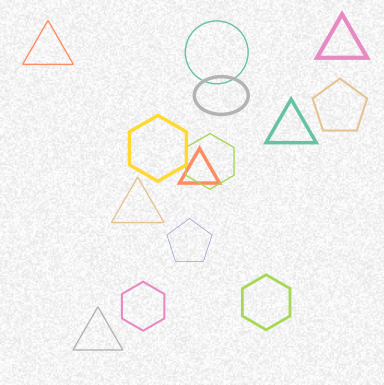[{"shape": "triangle", "thickness": 2.5, "radius": 0.38, "center": [0.756, 0.667]}, {"shape": "circle", "thickness": 1, "radius": 0.41, "center": [0.563, 0.864]}, {"shape": "triangle", "thickness": 1, "radius": 0.38, "center": [0.125, 0.871]}, {"shape": "triangle", "thickness": 2.5, "radius": 0.3, "center": [0.518, 0.554]}, {"shape": "pentagon", "thickness": 0.5, "radius": 0.31, "center": [0.492, 0.371]}, {"shape": "hexagon", "thickness": 1.5, "radius": 0.32, "center": [0.372, 0.205]}, {"shape": "triangle", "thickness": 3, "radius": 0.38, "center": [0.888, 0.888]}, {"shape": "hexagon", "thickness": 2, "radius": 0.36, "center": [0.691, 0.215]}, {"shape": "hexagon", "thickness": 1, "radius": 0.36, "center": [0.545, 0.581]}, {"shape": "hexagon", "thickness": 2.5, "radius": 0.43, "center": [0.41, 0.615]}, {"shape": "pentagon", "thickness": 1.5, "radius": 0.37, "center": [0.883, 0.721]}, {"shape": "triangle", "thickness": 1, "radius": 0.39, "center": [0.358, 0.461]}, {"shape": "oval", "thickness": 2.5, "radius": 0.35, "center": [0.575, 0.752]}, {"shape": "triangle", "thickness": 1, "radius": 0.37, "center": [0.254, 0.128]}]